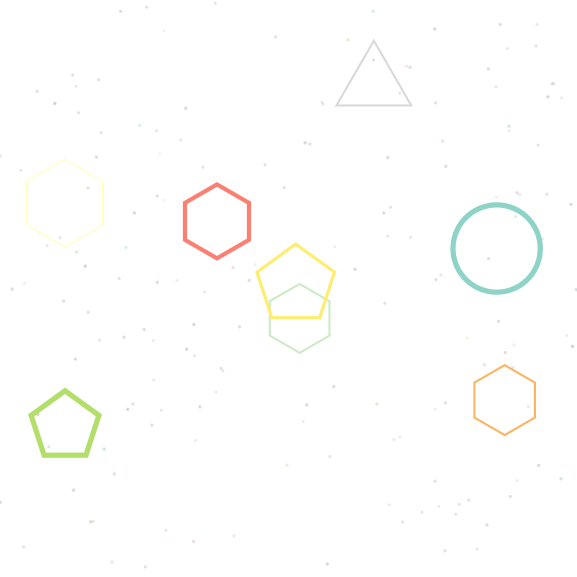[{"shape": "circle", "thickness": 2.5, "radius": 0.38, "center": [0.86, 0.569]}, {"shape": "hexagon", "thickness": 0.5, "radius": 0.38, "center": [0.112, 0.647]}, {"shape": "hexagon", "thickness": 2, "radius": 0.32, "center": [0.376, 0.616]}, {"shape": "hexagon", "thickness": 1, "radius": 0.3, "center": [0.874, 0.306]}, {"shape": "pentagon", "thickness": 2.5, "radius": 0.31, "center": [0.113, 0.261]}, {"shape": "triangle", "thickness": 1, "radius": 0.37, "center": [0.647, 0.854]}, {"shape": "hexagon", "thickness": 1, "radius": 0.3, "center": [0.519, 0.448]}, {"shape": "pentagon", "thickness": 1.5, "radius": 0.35, "center": [0.512, 0.506]}]